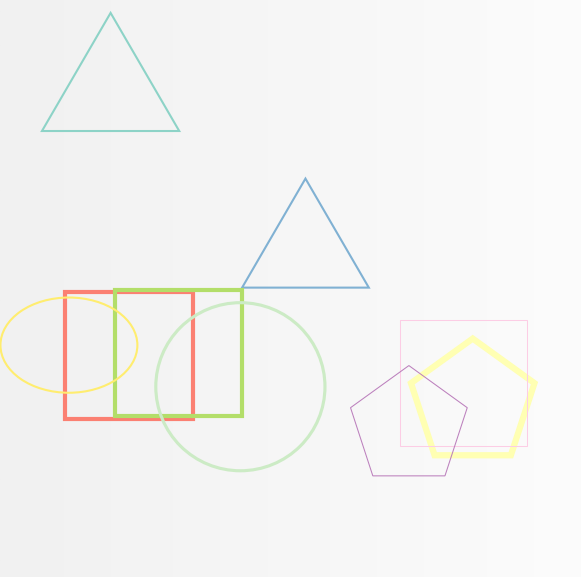[{"shape": "triangle", "thickness": 1, "radius": 0.68, "center": [0.19, 0.84]}, {"shape": "pentagon", "thickness": 3, "radius": 0.56, "center": [0.813, 0.301]}, {"shape": "square", "thickness": 2, "radius": 0.55, "center": [0.221, 0.384]}, {"shape": "triangle", "thickness": 1, "radius": 0.63, "center": [0.526, 0.564]}, {"shape": "square", "thickness": 2, "radius": 0.54, "center": [0.307, 0.388]}, {"shape": "square", "thickness": 0.5, "radius": 0.54, "center": [0.797, 0.336]}, {"shape": "pentagon", "thickness": 0.5, "radius": 0.53, "center": [0.703, 0.261]}, {"shape": "circle", "thickness": 1.5, "radius": 0.73, "center": [0.414, 0.329]}, {"shape": "oval", "thickness": 1, "radius": 0.59, "center": [0.119, 0.401]}]